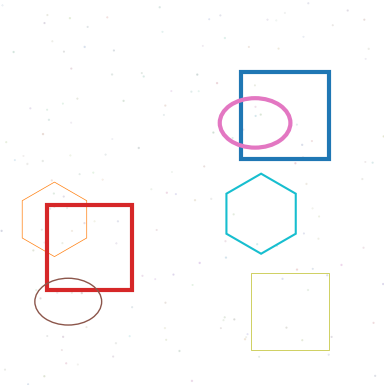[{"shape": "square", "thickness": 3, "radius": 0.57, "center": [0.74, 0.7]}, {"shape": "hexagon", "thickness": 0.5, "radius": 0.48, "center": [0.141, 0.43]}, {"shape": "square", "thickness": 3, "radius": 0.56, "center": [0.233, 0.357]}, {"shape": "oval", "thickness": 1, "radius": 0.43, "center": [0.177, 0.217]}, {"shape": "oval", "thickness": 3, "radius": 0.46, "center": [0.663, 0.681]}, {"shape": "square", "thickness": 0.5, "radius": 0.5, "center": [0.753, 0.191]}, {"shape": "hexagon", "thickness": 1.5, "radius": 0.52, "center": [0.678, 0.445]}]